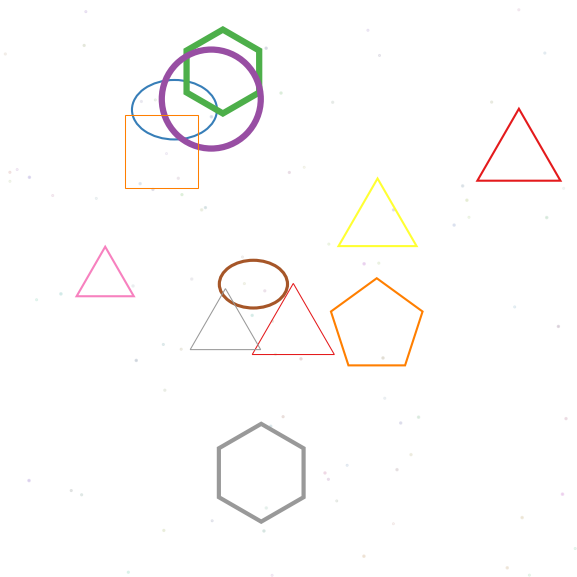[{"shape": "triangle", "thickness": 0.5, "radius": 0.41, "center": [0.508, 0.426]}, {"shape": "triangle", "thickness": 1, "radius": 0.42, "center": [0.899, 0.728]}, {"shape": "oval", "thickness": 1, "radius": 0.37, "center": [0.302, 0.809]}, {"shape": "hexagon", "thickness": 3, "radius": 0.36, "center": [0.386, 0.875]}, {"shape": "circle", "thickness": 3, "radius": 0.43, "center": [0.366, 0.828]}, {"shape": "square", "thickness": 0.5, "radius": 0.32, "center": [0.28, 0.738]}, {"shape": "pentagon", "thickness": 1, "radius": 0.42, "center": [0.652, 0.434]}, {"shape": "triangle", "thickness": 1, "radius": 0.39, "center": [0.654, 0.612]}, {"shape": "oval", "thickness": 1.5, "radius": 0.3, "center": [0.439, 0.507]}, {"shape": "triangle", "thickness": 1, "radius": 0.29, "center": [0.182, 0.515]}, {"shape": "triangle", "thickness": 0.5, "radius": 0.35, "center": [0.39, 0.429]}, {"shape": "hexagon", "thickness": 2, "radius": 0.42, "center": [0.452, 0.181]}]